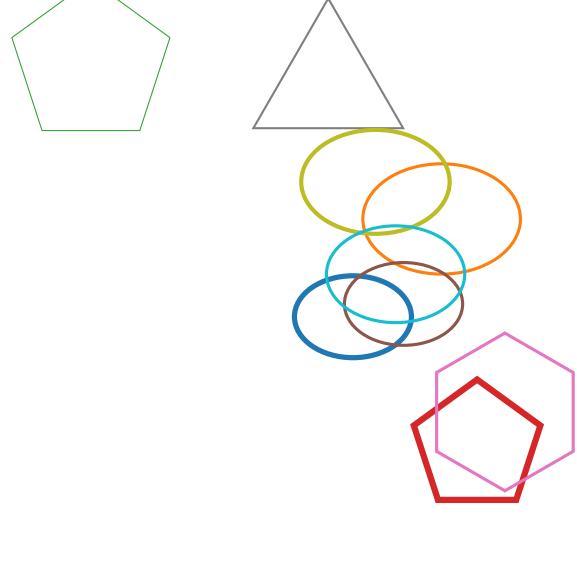[{"shape": "oval", "thickness": 2.5, "radius": 0.51, "center": [0.611, 0.451]}, {"shape": "oval", "thickness": 1.5, "radius": 0.68, "center": [0.765, 0.62]}, {"shape": "pentagon", "thickness": 0.5, "radius": 0.72, "center": [0.157, 0.889]}, {"shape": "pentagon", "thickness": 3, "radius": 0.58, "center": [0.826, 0.227]}, {"shape": "oval", "thickness": 1.5, "radius": 0.51, "center": [0.699, 0.473]}, {"shape": "hexagon", "thickness": 1.5, "radius": 0.68, "center": [0.874, 0.286]}, {"shape": "triangle", "thickness": 1, "radius": 0.75, "center": [0.568, 0.852]}, {"shape": "oval", "thickness": 2, "radius": 0.64, "center": [0.65, 0.684]}, {"shape": "oval", "thickness": 1.5, "radius": 0.6, "center": [0.685, 0.524]}]